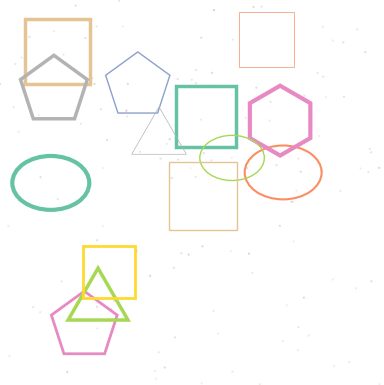[{"shape": "oval", "thickness": 3, "radius": 0.5, "center": [0.132, 0.525]}, {"shape": "square", "thickness": 2.5, "radius": 0.4, "center": [0.535, 0.697]}, {"shape": "oval", "thickness": 1.5, "radius": 0.5, "center": [0.735, 0.552]}, {"shape": "square", "thickness": 0.5, "radius": 0.36, "center": [0.693, 0.898]}, {"shape": "pentagon", "thickness": 1, "radius": 0.44, "center": [0.358, 0.777]}, {"shape": "pentagon", "thickness": 2, "radius": 0.45, "center": [0.219, 0.154]}, {"shape": "hexagon", "thickness": 3, "radius": 0.45, "center": [0.728, 0.687]}, {"shape": "triangle", "thickness": 2.5, "radius": 0.45, "center": [0.255, 0.214]}, {"shape": "oval", "thickness": 1, "radius": 0.42, "center": [0.603, 0.59]}, {"shape": "square", "thickness": 2, "radius": 0.33, "center": [0.283, 0.294]}, {"shape": "square", "thickness": 1, "radius": 0.44, "center": [0.527, 0.49]}, {"shape": "square", "thickness": 2.5, "radius": 0.42, "center": [0.15, 0.865]}, {"shape": "triangle", "thickness": 0.5, "radius": 0.41, "center": [0.413, 0.64]}, {"shape": "pentagon", "thickness": 2.5, "radius": 0.46, "center": [0.14, 0.765]}]